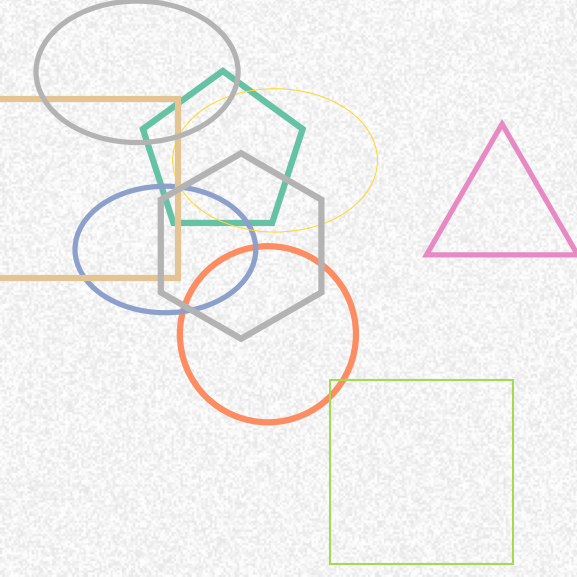[{"shape": "pentagon", "thickness": 3, "radius": 0.73, "center": [0.386, 0.731]}, {"shape": "circle", "thickness": 3, "radius": 0.76, "center": [0.464, 0.42]}, {"shape": "oval", "thickness": 2.5, "radius": 0.78, "center": [0.286, 0.567]}, {"shape": "triangle", "thickness": 2.5, "radius": 0.76, "center": [0.869, 0.633]}, {"shape": "square", "thickness": 1, "radius": 0.79, "center": [0.73, 0.182]}, {"shape": "oval", "thickness": 0.5, "radius": 0.89, "center": [0.476, 0.721]}, {"shape": "square", "thickness": 3, "radius": 0.78, "center": [0.152, 0.673]}, {"shape": "oval", "thickness": 2.5, "radius": 0.87, "center": [0.237, 0.875]}, {"shape": "hexagon", "thickness": 3, "radius": 0.8, "center": [0.417, 0.573]}]